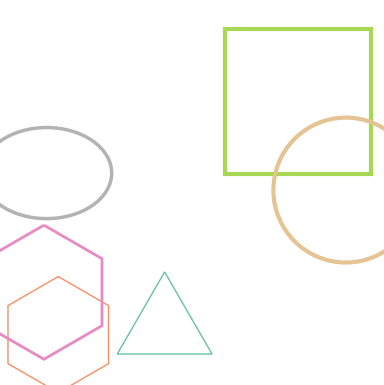[{"shape": "triangle", "thickness": 1, "radius": 0.71, "center": [0.428, 0.152]}, {"shape": "hexagon", "thickness": 1, "radius": 0.75, "center": [0.151, 0.131]}, {"shape": "hexagon", "thickness": 2, "radius": 0.87, "center": [0.114, 0.241]}, {"shape": "square", "thickness": 3, "radius": 0.94, "center": [0.774, 0.736]}, {"shape": "circle", "thickness": 3, "radius": 0.94, "center": [0.898, 0.506]}, {"shape": "oval", "thickness": 2.5, "radius": 0.84, "center": [0.121, 0.55]}]